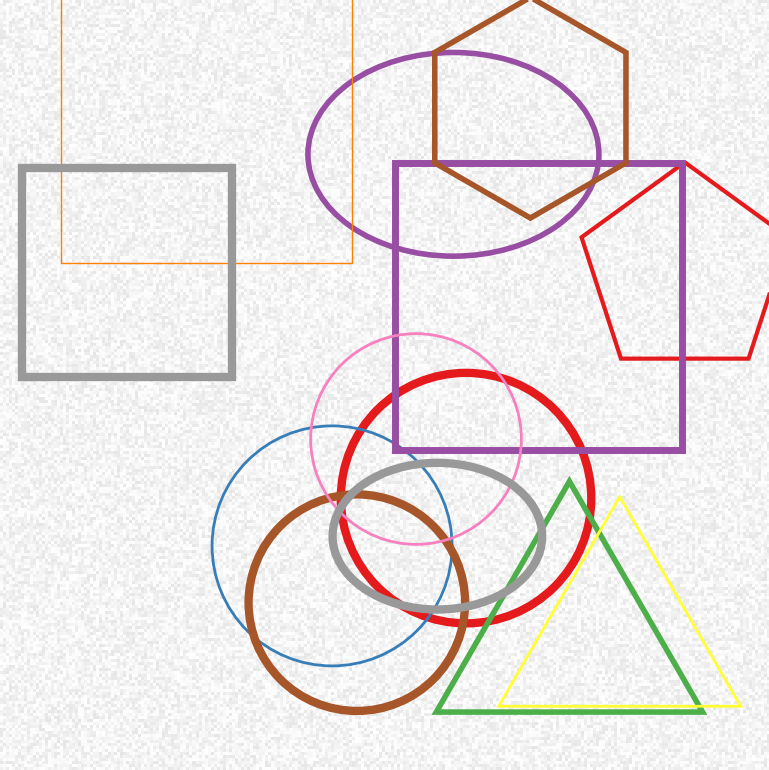[{"shape": "circle", "thickness": 3, "radius": 0.81, "center": [0.605, 0.353]}, {"shape": "pentagon", "thickness": 1.5, "radius": 0.7, "center": [0.889, 0.648]}, {"shape": "circle", "thickness": 1, "radius": 0.78, "center": [0.431, 0.291]}, {"shape": "triangle", "thickness": 2, "radius": 1.0, "center": [0.74, 0.175]}, {"shape": "square", "thickness": 2.5, "radius": 0.93, "center": [0.7, 0.601]}, {"shape": "oval", "thickness": 2, "radius": 0.94, "center": [0.589, 0.8]}, {"shape": "square", "thickness": 0.5, "radius": 0.95, "center": [0.268, 0.847]}, {"shape": "triangle", "thickness": 1, "radius": 0.91, "center": [0.805, 0.173]}, {"shape": "circle", "thickness": 3, "radius": 0.7, "center": [0.463, 0.217]}, {"shape": "hexagon", "thickness": 2, "radius": 0.72, "center": [0.689, 0.86]}, {"shape": "circle", "thickness": 1, "radius": 0.68, "center": [0.54, 0.43]}, {"shape": "square", "thickness": 3, "radius": 0.68, "center": [0.165, 0.646]}, {"shape": "oval", "thickness": 3, "radius": 0.68, "center": [0.568, 0.304]}]